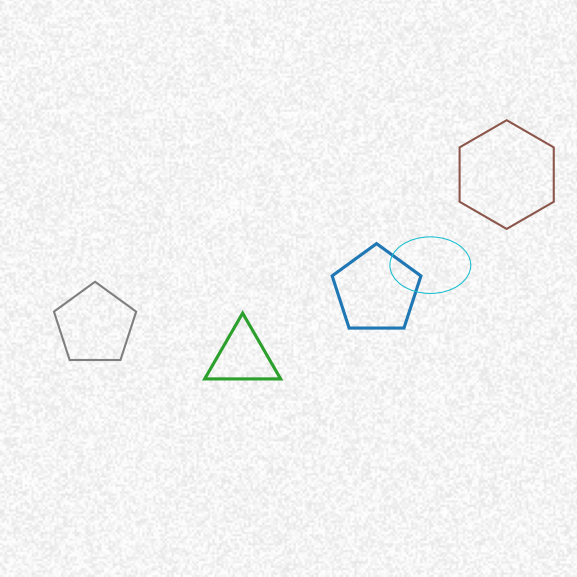[{"shape": "pentagon", "thickness": 1.5, "radius": 0.4, "center": [0.652, 0.496]}, {"shape": "triangle", "thickness": 1.5, "radius": 0.38, "center": [0.42, 0.381]}, {"shape": "hexagon", "thickness": 1, "radius": 0.47, "center": [0.877, 0.697]}, {"shape": "pentagon", "thickness": 1, "radius": 0.37, "center": [0.165, 0.436]}, {"shape": "oval", "thickness": 0.5, "radius": 0.35, "center": [0.745, 0.54]}]